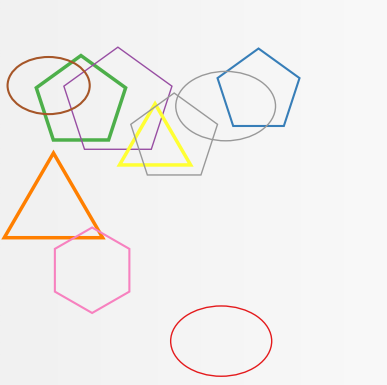[{"shape": "oval", "thickness": 1, "radius": 0.65, "center": [0.571, 0.114]}, {"shape": "pentagon", "thickness": 1.5, "radius": 0.56, "center": [0.667, 0.763]}, {"shape": "pentagon", "thickness": 2.5, "radius": 0.61, "center": [0.209, 0.734]}, {"shape": "pentagon", "thickness": 1, "radius": 0.73, "center": [0.304, 0.731]}, {"shape": "triangle", "thickness": 2.5, "radius": 0.73, "center": [0.138, 0.456]}, {"shape": "triangle", "thickness": 2.5, "radius": 0.53, "center": [0.4, 0.625]}, {"shape": "oval", "thickness": 1.5, "radius": 0.53, "center": [0.126, 0.778]}, {"shape": "hexagon", "thickness": 1.5, "radius": 0.56, "center": [0.238, 0.298]}, {"shape": "oval", "thickness": 1, "radius": 0.64, "center": [0.582, 0.724]}, {"shape": "pentagon", "thickness": 1, "radius": 0.59, "center": [0.449, 0.641]}]